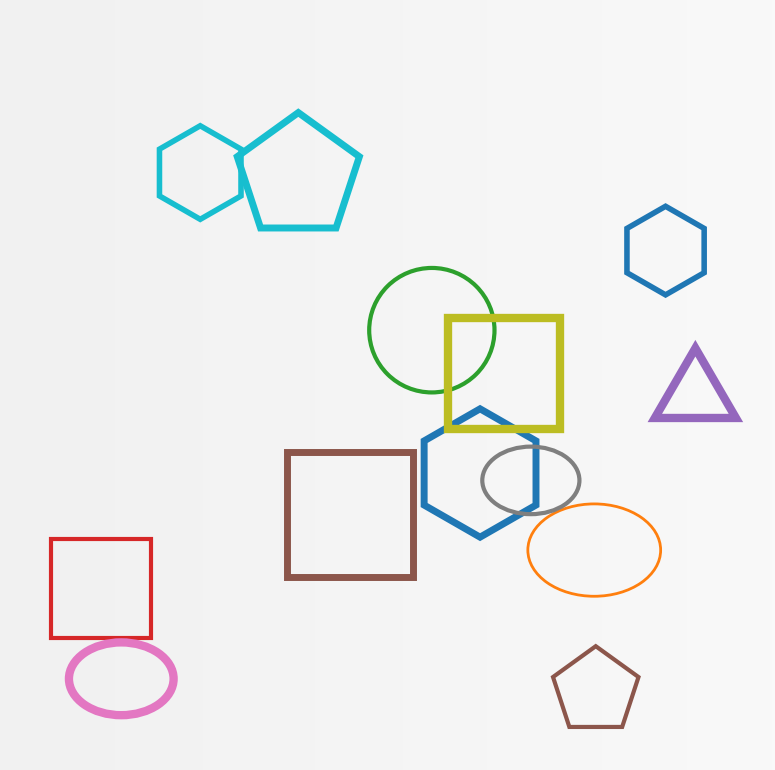[{"shape": "hexagon", "thickness": 2, "radius": 0.29, "center": [0.859, 0.675]}, {"shape": "hexagon", "thickness": 2.5, "radius": 0.42, "center": [0.619, 0.386]}, {"shape": "oval", "thickness": 1, "radius": 0.43, "center": [0.767, 0.286]}, {"shape": "circle", "thickness": 1.5, "radius": 0.4, "center": [0.557, 0.571]}, {"shape": "square", "thickness": 1.5, "radius": 0.32, "center": [0.13, 0.235]}, {"shape": "triangle", "thickness": 3, "radius": 0.3, "center": [0.897, 0.487]}, {"shape": "pentagon", "thickness": 1.5, "radius": 0.29, "center": [0.769, 0.103]}, {"shape": "square", "thickness": 2.5, "radius": 0.41, "center": [0.452, 0.332]}, {"shape": "oval", "thickness": 3, "radius": 0.34, "center": [0.156, 0.118]}, {"shape": "oval", "thickness": 1.5, "radius": 0.31, "center": [0.685, 0.376]}, {"shape": "square", "thickness": 3, "radius": 0.36, "center": [0.65, 0.515]}, {"shape": "pentagon", "thickness": 2.5, "radius": 0.41, "center": [0.385, 0.771]}, {"shape": "hexagon", "thickness": 2, "radius": 0.3, "center": [0.258, 0.776]}]